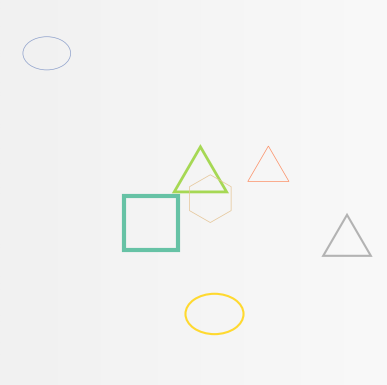[{"shape": "square", "thickness": 3, "radius": 0.35, "center": [0.39, 0.42]}, {"shape": "triangle", "thickness": 0.5, "radius": 0.31, "center": [0.693, 0.559]}, {"shape": "oval", "thickness": 0.5, "radius": 0.31, "center": [0.121, 0.862]}, {"shape": "triangle", "thickness": 2, "radius": 0.39, "center": [0.517, 0.541]}, {"shape": "oval", "thickness": 1.5, "radius": 0.37, "center": [0.554, 0.185]}, {"shape": "hexagon", "thickness": 0.5, "radius": 0.31, "center": [0.543, 0.484]}, {"shape": "triangle", "thickness": 1.5, "radius": 0.35, "center": [0.896, 0.371]}]